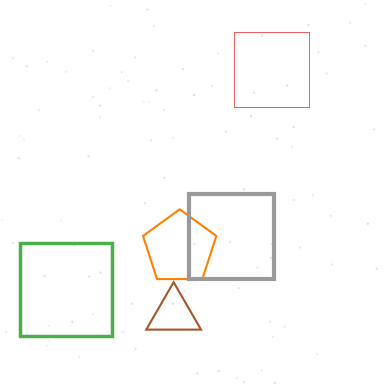[{"shape": "square", "thickness": 0.5, "radius": 0.49, "center": [0.706, 0.819]}, {"shape": "square", "thickness": 2.5, "radius": 0.6, "center": [0.171, 0.248]}, {"shape": "pentagon", "thickness": 1.5, "radius": 0.5, "center": [0.467, 0.356]}, {"shape": "triangle", "thickness": 1.5, "radius": 0.41, "center": [0.451, 0.185]}, {"shape": "square", "thickness": 3, "radius": 0.56, "center": [0.601, 0.386]}]